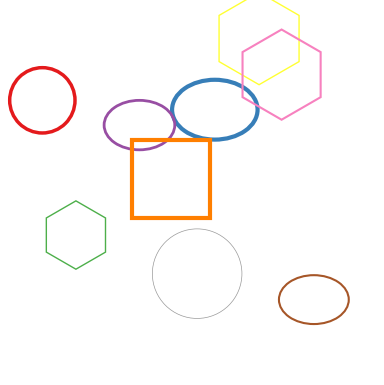[{"shape": "circle", "thickness": 2.5, "radius": 0.42, "center": [0.11, 0.739]}, {"shape": "oval", "thickness": 3, "radius": 0.56, "center": [0.558, 0.715]}, {"shape": "hexagon", "thickness": 1, "radius": 0.44, "center": [0.197, 0.39]}, {"shape": "oval", "thickness": 2, "radius": 0.46, "center": [0.362, 0.675]}, {"shape": "square", "thickness": 3, "radius": 0.5, "center": [0.444, 0.535]}, {"shape": "hexagon", "thickness": 1, "radius": 0.6, "center": [0.673, 0.9]}, {"shape": "oval", "thickness": 1.5, "radius": 0.45, "center": [0.815, 0.222]}, {"shape": "hexagon", "thickness": 1.5, "radius": 0.59, "center": [0.731, 0.806]}, {"shape": "circle", "thickness": 0.5, "radius": 0.58, "center": [0.512, 0.289]}]